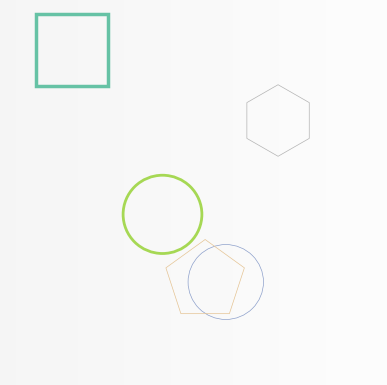[{"shape": "square", "thickness": 2.5, "radius": 0.47, "center": [0.186, 0.87]}, {"shape": "circle", "thickness": 0.5, "radius": 0.49, "center": [0.583, 0.268]}, {"shape": "circle", "thickness": 2, "radius": 0.51, "center": [0.419, 0.443]}, {"shape": "pentagon", "thickness": 0.5, "radius": 0.53, "center": [0.529, 0.271]}, {"shape": "hexagon", "thickness": 0.5, "radius": 0.46, "center": [0.718, 0.687]}]